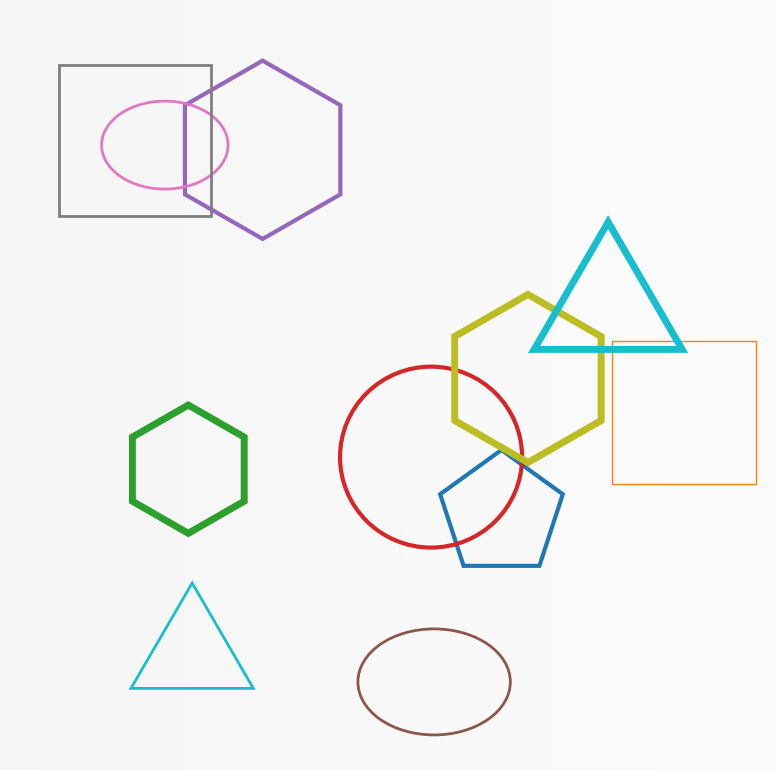[{"shape": "pentagon", "thickness": 1.5, "radius": 0.42, "center": [0.647, 0.332]}, {"shape": "square", "thickness": 0.5, "radius": 0.46, "center": [0.882, 0.464]}, {"shape": "hexagon", "thickness": 2.5, "radius": 0.42, "center": [0.243, 0.391]}, {"shape": "circle", "thickness": 1.5, "radius": 0.59, "center": [0.556, 0.406]}, {"shape": "hexagon", "thickness": 1.5, "radius": 0.58, "center": [0.339, 0.805]}, {"shape": "oval", "thickness": 1, "radius": 0.49, "center": [0.56, 0.114]}, {"shape": "oval", "thickness": 1, "radius": 0.41, "center": [0.213, 0.812]}, {"shape": "square", "thickness": 1, "radius": 0.49, "center": [0.175, 0.818]}, {"shape": "hexagon", "thickness": 2.5, "radius": 0.55, "center": [0.681, 0.508]}, {"shape": "triangle", "thickness": 2.5, "radius": 0.55, "center": [0.785, 0.601]}, {"shape": "triangle", "thickness": 1, "radius": 0.46, "center": [0.248, 0.152]}]